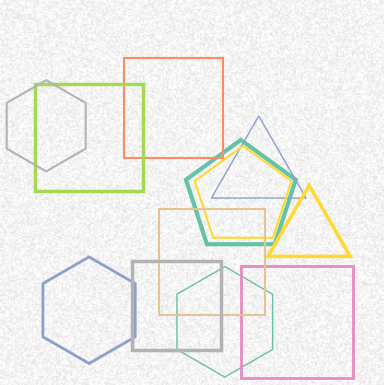[{"shape": "pentagon", "thickness": 3, "radius": 0.75, "center": [0.626, 0.487]}, {"shape": "hexagon", "thickness": 1, "radius": 0.72, "center": [0.584, 0.164]}, {"shape": "square", "thickness": 1.5, "radius": 0.65, "center": [0.451, 0.72]}, {"shape": "triangle", "thickness": 1, "radius": 0.71, "center": [0.672, 0.557]}, {"shape": "hexagon", "thickness": 2, "radius": 0.69, "center": [0.231, 0.194]}, {"shape": "square", "thickness": 2, "radius": 0.73, "center": [0.771, 0.164]}, {"shape": "square", "thickness": 2.5, "radius": 0.7, "center": [0.231, 0.643]}, {"shape": "triangle", "thickness": 2.5, "radius": 0.62, "center": [0.803, 0.396]}, {"shape": "pentagon", "thickness": 1.5, "radius": 0.66, "center": [0.631, 0.489]}, {"shape": "square", "thickness": 1.5, "radius": 0.69, "center": [0.55, 0.32]}, {"shape": "square", "thickness": 2.5, "radius": 0.57, "center": [0.458, 0.206]}, {"shape": "hexagon", "thickness": 1.5, "radius": 0.59, "center": [0.12, 0.673]}]